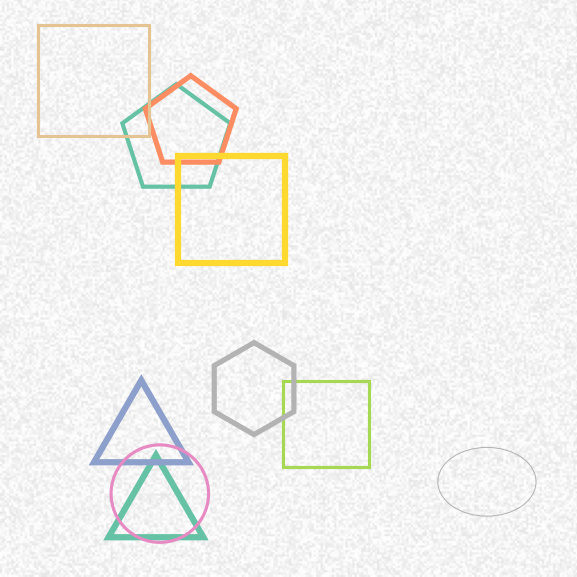[{"shape": "triangle", "thickness": 3, "radius": 0.47, "center": [0.27, 0.116]}, {"shape": "pentagon", "thickness": 2, "radius": 0.49, "center": [0.305, 0.755]}, {"shape": "pentagon", "thickness": 2.5, "radius": 0.41, "center": [0.33, 0.785]}, {"shape": "triangle", "thickness": 3, "radius": 0.47, "center": [0.245, 0.246]}, {"shape": "circle", "thickness": 1.5, "radius": 0.42, "center": [0.277, 0.144]}, {"shape": "square", "thickness": 1.5, "radius": 0.37, "center": [0.564, 0.264]}, {"shape": "square", "thickness": 3, "radius": 0.46, "center": [0.401, 0.637]}, {"shape": "square", "thickness": 1.5, "radius": 0.48, "center": [0.162, 0.86]}, {"shape": "oval", "thickness": 0.5, "radius": 0.43, "center": [0.843, 0.165]}, {"shape": "hexagon", "thickness": 2.5, "radius": 0.4, "center": [0.44, 0.326]}]